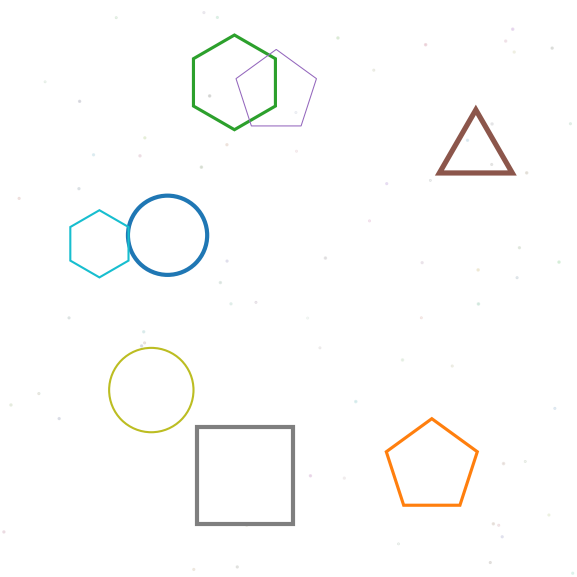[{"shape": "circle", "thickness": 2, "radius": 0.34, "center": [0.29, 0.592]}, {"shape": "pentagon", "thickness": 1.5, "radius": 0.41, "center": [0.748, 0.191]}, {"shape": "hexagon", "thickness": 1.5, "radius": 0.41, "center": [0.406, 0.857]}, {"shape": "pentagon", "thickness": 0.5, "radius": 0.37, "center": [0.478, 0.84]}, {"shape": "triangle", "thickness": 2.5, "radius": 0.36, "center": [0.824, 0.736]}, {"shape": "square", "thickness": 2, "radius": 0.42, "center": [0.425, 0.176]}, {"shape": "circle", "thickness": 1, "radius": 0.37, "center": [0.262, 0.324]}, {"shape": "hexagon", "thickness": 1, "radius": 0.29, "center": [0.172, 0.577]}]